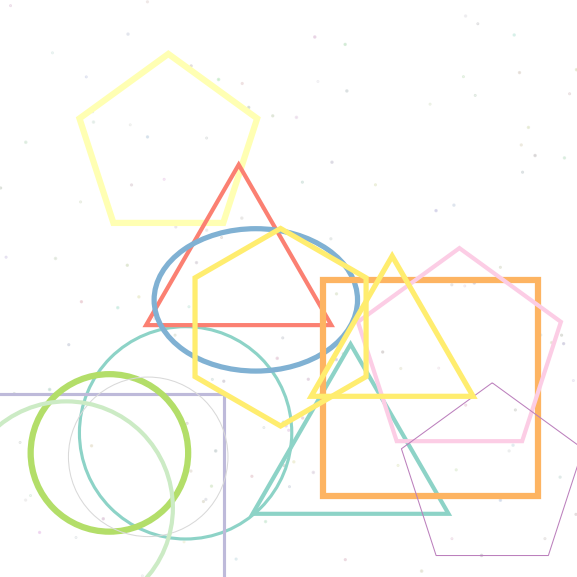[{"shape": "circle", "thickness": 1.5, "radius": 0.92, "center": [0.321, 0.25]}, {"shape": "triangle", "thickness": 2, "radius": 0.98, "center": [0.607, 0.207]}, {"shape": "pentagon", "thickness": 3, "radius": 0.81, "center": [0.291, 0.744]}, {"shape": "square", "thickness": 1.5, "radius": 0.98, "center": [0.192, 0.123]}, {"shape": "triangle", "thickness": 2, "radius": 0.93, "center": [0.413, 0.529]}, {"shape": "oval", "thickness": 2.5, "radius": 0.88, "center": [0.443, 0.48]}, {"shape": "square", "thickness": 3, "radius": 0.93, "center": [0.746, 0.327]}, {"shape": "circle", "thickness": 3, "radius": 0.68, "center": [0.189, 0.215]}, {"shape": "pentagon", "thickness": 2, "radius": 0.92, "center": [0.796, 0.385]}, {"shape": "circle", "thickness": 0.5, "radius": 0.69, "center": [0.257, 0.208]}, {"shape": "pentagon", "thickness": 0.5, "radius": 0.83, "center": [0.852, 0.171]}, {"shape": "circle", "thickness": 2, "radius": 0.92, "center": [0.115, 0.12]}, {"shape": "hexagon", "thickness": 2.5, "radius": 0.86, "center": [0.486, 0.432]}, {"shape": "triangle", "thickness": 2.5, "radius": 0.81, "center": [0.679, 0.394]}]